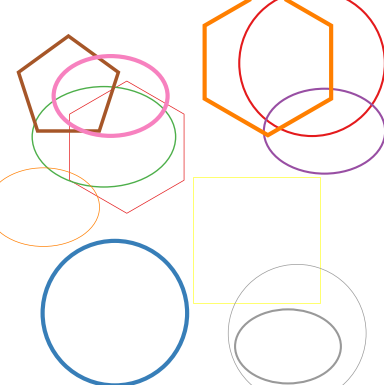[{"shape": "circle", "thickness": 1.5, "radius": 0.95, "center": [0.811, 0.836]}, {"shape": "hexagon", "thickness": 0.5, "radius": 0.86, "center": [0.329, 0.618]}, {"shape": "circle", "thickness": 3, "radius": 0.94, "center": [0.298, 0.187]}, {"shape": "oval", "thickness": 1, "radius": 0.93, "center": [0.27, 0.645]}, {"shape": "oval", "thickness": 1.5, "radius": 0.79, "center": [0.843, 0.659]}, {"shape": "hexagon", "thickness": 3, "radius": 0.95, "center": [0.696, 0.839]}, {"shape": "oval", "thickness": 0.5, "radius": 0.73, "center": [0.113, 0.462]}, {"shape": "square", "thickness": 0.5, "radius": 0.82, "center": [0.666, 0.376]}, {"shape": "pentagon", "thickness": 2.5, "radius": 0.68, "center": [0.178, 0.77]}, {"shape": "oval", "thickness": 3, "radius": 0.74, "center": [0.287, 0.751]}, {"shape": "oval", "thickness": 1.5, "radius": 0.69, "center": [0.748, 0.1]}, {"shape": "circle", "thickness": 0.5, "radius": 0.9, "center": [0.772, 0.134]}]